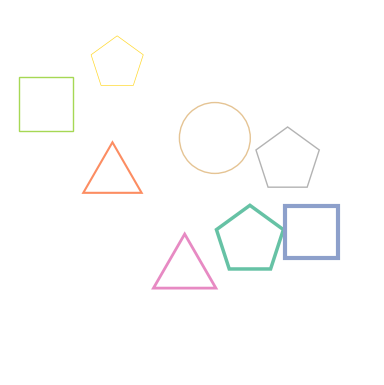[{"shape": "pentagon", "thickness": 2.5, "radius": 0.46, "center": [0.649, 0.375]}, {"shape": "triangle", "thickness": 1.5, "radius": 0.44, "center": [0.292, 0.543]}, {"shape": "square", "thickness": 3, "radius": 0.34, "center": [0.809, 0.398]}, {"shape": "triangle", "thickness": 2, "radius": 0.47, "center": [0.48, 0.298]}, {"shape": "square", "thickness": 1, "radius": 0.35, "center": [0.12, 0.729]}, {"shape": "pentagon", "thickness": 0.5, "radius": 0.36, "center": [0.304, 0.836]}, {"shape": "circle", "thickness": 1, "radius": 0.46, "center": [0.558, 0.642]}, {"shape": "pentagon", "thickness": 1, "radius": 0.43, "center": [0.747, 0.584]}]